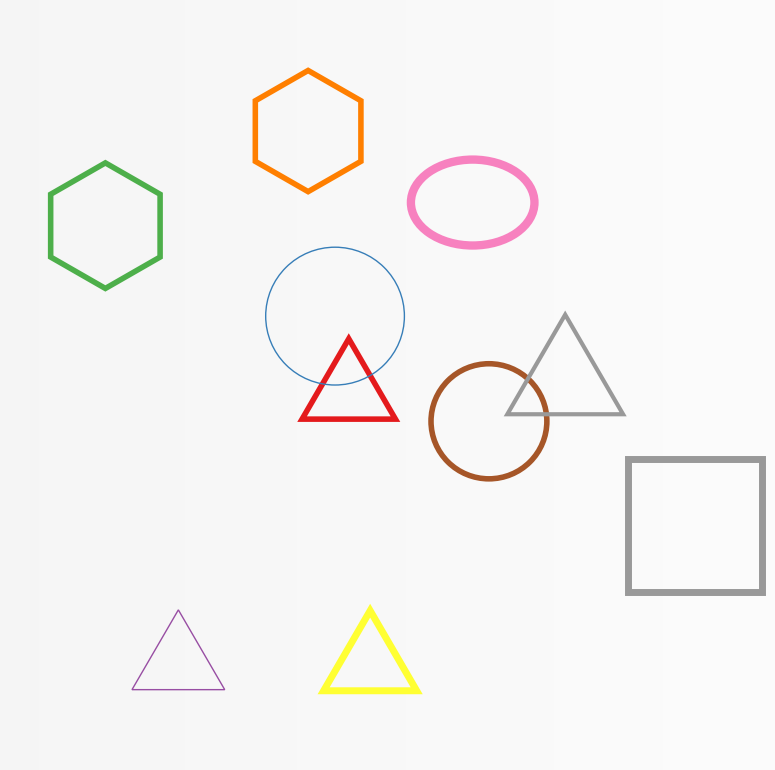[{"shape": "triangle", "thickness": 2, "radius": 0.35, "center": [0.45, 0.49]}, {"shape": "circle", "thickness": 0.5, "radius": 0.45, "center": [0.432, 0.589]}, {"shape": "hexagon", "thickness": 2, "radius": 0.41, "center": [0.136, 0.707]}, {"shape": "triangle", "thickness": 0.5, "radius": 0.35, "center": [0.23, 0.139]}, {"shape": "hexagon", "thickness": 2, "radius": 0.39, "center": [0.398, 0.83]}, {"shape": "triangle", "thickness": 2.5, "radius": 0.35, "center": [0.478, 0.138]}, {"shape": "circle", "thickness": 2, "radius": 0.37, "center": [0.631, 0.453]}, {"shape": "oval", "thickness": 3, "radius": 0.4, "center": [0.61, 0.737]}, {"shape": "triangle", "thickness": 1.5, "radius": 0.43, "center": [0.729, 0.505]}, {"shape": "square", "thickness": 2.5, "radius": 0.43, "center": [0.896, 0.317]}]